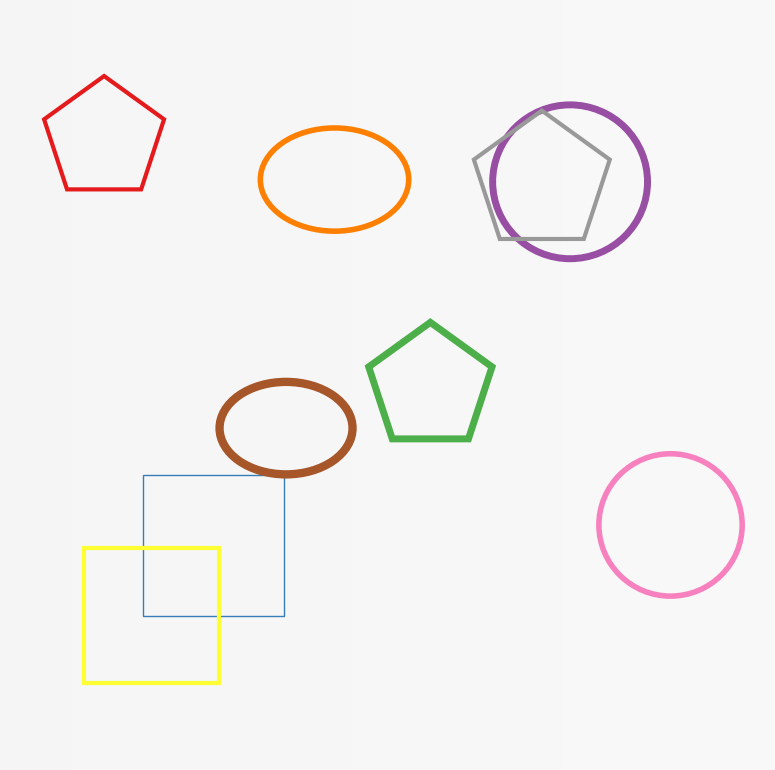[{"shape": "pentagon", "thickness": 1.5, "radius": 0.41, "center": [0.134, 0.82]}, {"shape": "square", "thickness": 0.5, "radius": 0.46, "center": [0.276, 0.292]}, {"shape": "pentagon", "thickness": 2.5, "radius": 0.42, "center": [0.555, 0.498]}, {"shape": "circle", "thickness": 2.5, "radius": 0.5, "center": [0.736, 0.764]}, {"shape": "oval", "thickness": 2, "radius": 0.48, "center": [0.432, 0.767]}, {"shape": "square", "thickness": 1.5, "radius": 0.44, "center": [0.195, 0.201]}, {"shape": "oval", "thickness": 3, "radius": 0.43, "center": [0.369, 0.444]}, {"shape": "circle", "thickness": 2, "radius": 0.46, "center": [0.865, 0.318]}, {"shape": "pentagon", "thickness": 1.5, "radius": 0.46, "center": [0.699, 0.764]}]